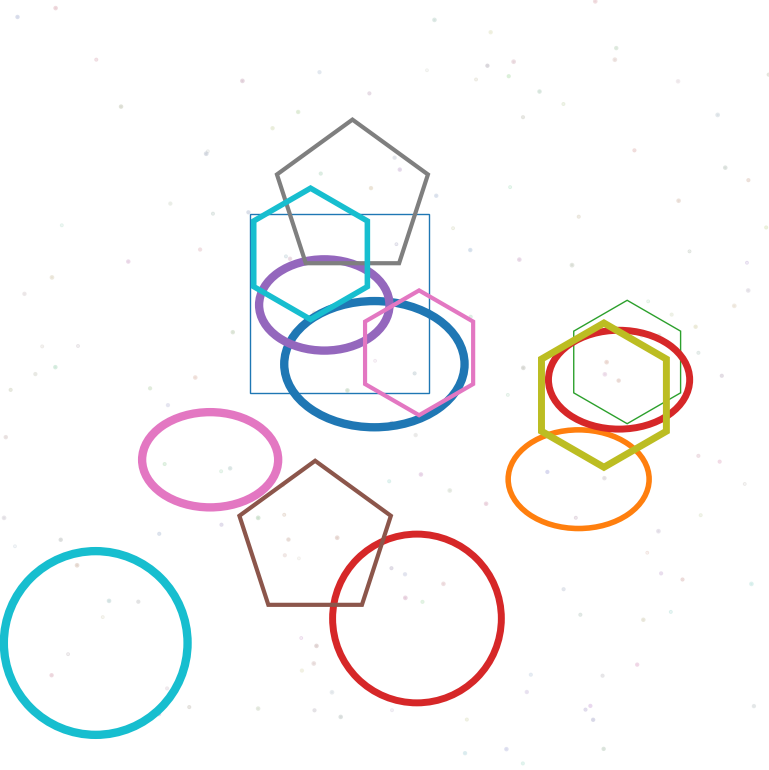[{"shape": "oval", "thickness": 3, "radius": 0.59, "center": [0.486, 0.527]}, {"shape": "square", "thickness": 0.5, "radius": 0.58, "center": [0.441, 0.606]}, {"shape": "oval", "thickness": 2, "radius": 0.46, "center": [0.751, 0.378]}, {"shape": "hexagon", "thickness": 0.5, "radius": 0.4, "center": [0.815, 0.53]}, {"shape": "oval", "thickness": 2.5, "radius": 0.46, "center": [0.804, 0.507]}, {"shape": "circle", "thickness": 2.5, "radius": 0.55, "center": [0.542, 0.197]}, {"shape": "oval", "thickness": 3, "radius": 0.42, "center": [0.421, 0.604]}, {"shape": "pentagon", "thickness": 1.5, "radius": 0.52, "center": [0.409, 0.298]}, {"shape": "hexagon", "thickness": 1.5, "radius": 0.41, "center": [0.544, 0.542]}, {"shape": "oval", "thickness": 3, "radius": 0.44, "center": [0.273, 0.403]}, {"shape": "pentagon", "thickness": 1.5, "radius": 0.52, "center": [0.458, 0.742]}, {"shape": "hexagon", "thickness": 2.5, "radius": 0.47, "center": [0.784, 0.487]}, {"shape": "hexagon", "thickness": 2, "radius": 0.43, "center": [0.403, 0.67]}, {"shape": "circle", "thickness": 3, "radius": 0.6, "center": [0.124, 0.165]}]